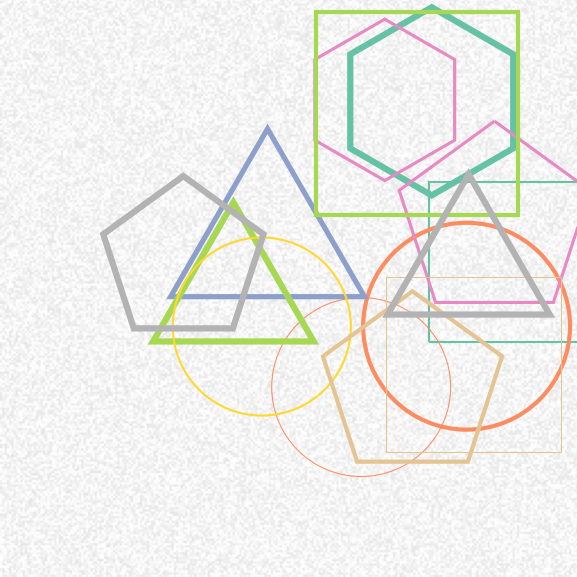[{"shape": "hexagon", "thickness": 3, "radius": 0.81, "center": [0.748, 0.824]}, {"shape": "square", "thickness": 1, "radius": 0.69, "center": [0.882, 0.545]}, {"shape": "circle", "thickness": 2, "radius": 0.9, "center": [0.808, 0.434]}, {"shape": "circle", "thickness": 0.5, "radius": 0.77, "center": [0.625, 0.329]}, {"shape": "triangle", "thickness": 2.5, "radius": 0.97, "center": [0.463, 0.582]}, {"shape": "hexagon", "thickness": 1.5, "radius": 0.7, "center": [0.666, 0.826]}, {"shape": "pentagon", "thickness": 1.5, "radius": 0.87, "center": [0.856, 0.616]}, {"shape": "triangle", "thickness": 3, "radius": 0.8, "center": [0.404, 0.488]}, {"shape": "square", "thickness": 2, "radius": 0.88, "center": [0.722, 0.803]}, {"shape": "circle", "thickness": 1, "radius": 0.77, "center": [0.453, 0.434]}, {"shape": "square", "thickness": 0.5, "radius": 0.76, "center": [0.819, 0.368]}, {"shape": "pentagon", "thickness": 2, "radius": 0.82, "center": [0.714, 0.332]}, {"shape": "triangle", "thickness": 3, "radius": 0.81, "center": [0.812, 0.535]}, {"shape": "pentagon", "thickness": 3, "radius": 0.73, "center": [0.317, 0.548]}]